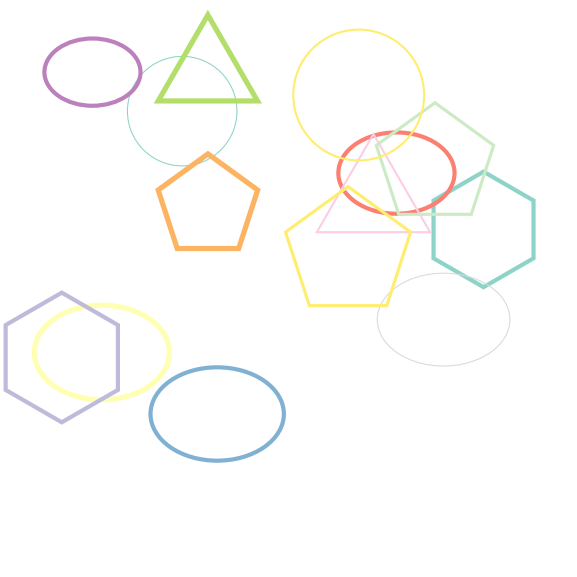[{"shape": "hexagon", "thickness": 2, "radius": 0.5, "center": [0.837, 0.602]}, {"shape": "circle", "thickness": 0.5, "radius": 0.47, "center": [0.315, 0.807]}, {"shape": "oval", "thickness": 2.5, "radius": 0.58, "center": [0.176, 0.389]}, {"shape": "hexagon", "thickness": 2, "radius": 0.56, "center": [0.107, 0.38]}, {"shape": "oval", "thickness": 2, "radius": 0.5, "center": [0.686, 0.699]}, {"shape": "oval", "thickness": 2, "radius": 0.58, "center": [0.376, 0.282]}, {"shape": "pentagon", "thickness": 2.5, "radius": 0.45, "center": [0.36, 0.642]}, {"shape": "triangle", "thickness": 2.5, "radius": 0.5, "center": [0.36, 0.874]}, {"shape": "triangle", "thickness": 1, "radius": 0.57, "center": [0.647, 0.654]}, {"shape": "oval", "thickness": 0.5, "radius": 0.57, "center": [0.768, 0.446]}, {"shape": "oval", "thickness": 2, "radius": 0.42, "center": [0.16, 0.874]}, {"shape": "pentagon", "thickness": 1.5, "radius": 0.53, "center": [0.753, 0.714]}, {"shape": "circle", "thickness": 1, "radius": 0.57, "center": [0.621, 0.835]}, {"shape": "pentagon", "thickness": 1.5, "radius": 0.57, "center": [0.603, 0.562]}]